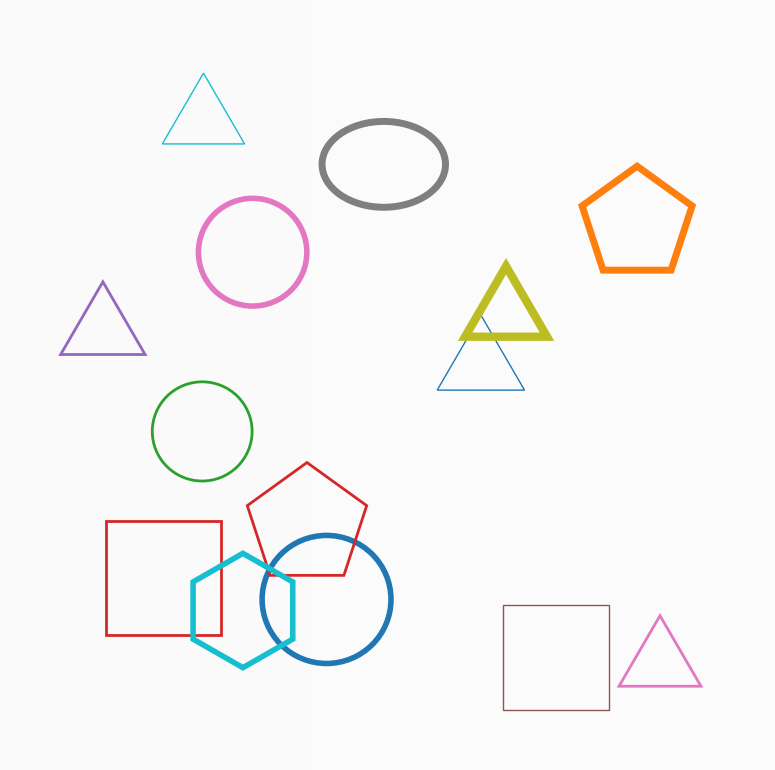[{"shape": "triangle", "thickness": 0.5, "radius": 0.33, "center": [0.62, 0.526]}, {"shape": "circle", "thickness": 2, "radius": 0.42, "center": [0.421, 0.222]}, {"shape": "pentagon", "thickness": 2.5, "radius": 0.37, "center": [0.822, 0.71]}, {"shape": "circle", "thickness": 1, "radius": 0.32, "center": [0.261, 0.44]}, {"shape": "pentagon", "thickness": 1, "radius": 0.4, "center": [0.396, 0.318]}, {"shape": "square", "thickness": 1, "radius": 0.37, "center": [0.211, 0.25]}, {"shape": "triangle", "thickness": 1, "radius": 0.31, "center": [0.133, 0.571]}, {"shape": "square", "thickness": 0.5, "radius": 0.34, "center": [0.718, 0.146]}, {"shape": "triangle", "thickness": 1, "radius": 0.31, "center": [0.852, 0.139]}, {"shape": "circle", "thickness": 2, "radius": 0.35, "center": [0.326, 0.672]}, {"shape": "oval", "thickness": 2.5, "radius": 0.4, "center": [0.495, 0.787]}, {"shape": "triangle", "thickness": 3, "radius": 0.31, "center": [0.653, 0.593]}, {"shape": "hexagon", "thickness": 2, "radius": 0.37, "center": [0.313, 0.207]}, {"shape": "triangle", "thickness": 0.5, "radius": 0.31, "center": [0.263, 0.844]}]